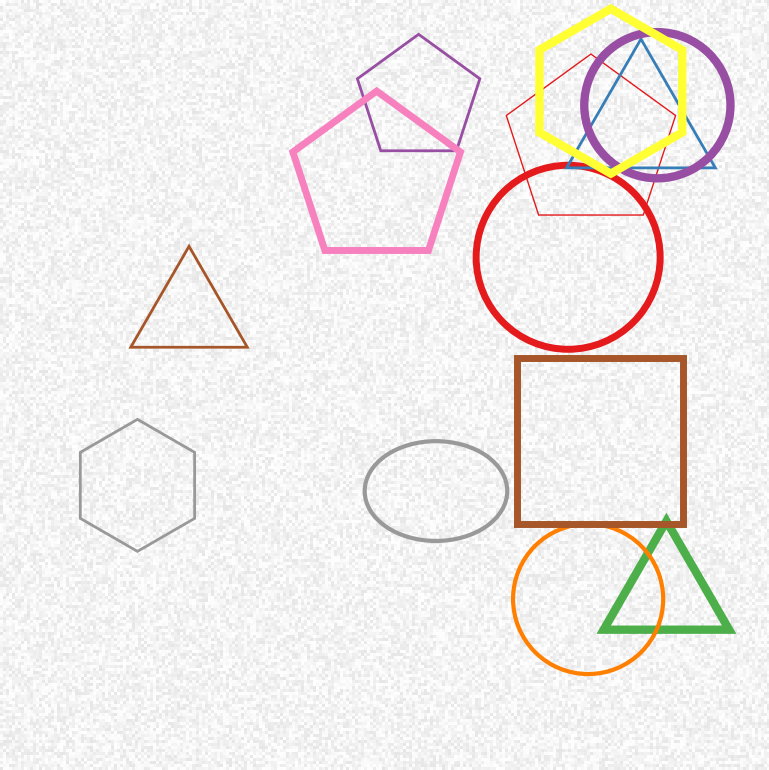[{"shape": "circle", "thickness": 2.5, "radius": 0.6, "center": [0.738, 0.666]}, {"shape": "pentagon", "thickness": 0.5, "radius": 0.58, "center": [0.767, 0.814]}, {"shape": "triangle", "thickness": 1, "radius": 0.56, "center": [0.832, 0.838]}, {"shape": "triangle", "thickness": 3, "radius": 0.47, "center": [0.865, 0.229]}, {"shape": "circle", "thickness": 3, "radius": 0.47, "center": [0.854, 0.863]}, {"shape": "pentagon", "thickness": 1, "radius": 0.42, "center": [0.544, 0.872]}, {"shape": "circle", "thickness": 1.5, "radius": 0.49, "center": [0.764, 0.222]}, {"shape": "hexagon", "thickness": 3, "radius": 0.54, "center": [0.793, 0.882]}, {"shape": "triangle", "thickness": 1, "radius": 0.44, "center": [0.246, 0.593]}, {"shape": "square", "thickness": 2.5, "radius": 0.54, "center": [0.779, 0.427]}, {"shape": "pentagon", "thickness": 2.5, "radius": 0.57, "center": [0.489, 0.767]}, {"shape": "hexagon", "thickness": 1, "radius": 0.43, "center": [0.179, 0.37]}, {"shape": "oval", "thickness": 1.5, "radius": 0.46, "center": [0.566, 0.362]}]